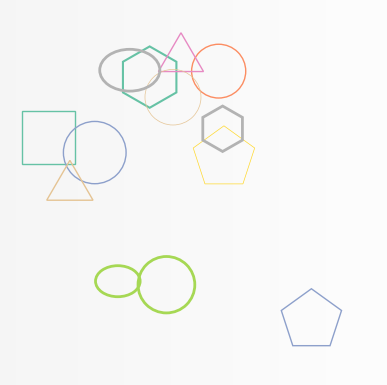[{"shape": "hexagon", "thickness": 1.5, "radius": 0.4, "center": [0.386, 0.8]}, {"shape": "square", "thickness": 1, "radius": 0.34, "center": [0.126, 0.642]}, {"shape": "circle", "thickness": 1, "radius": 0.35, "center": [0.564, 0.815]}, {"shape": "circle", "thickness": 1, "radius": 0.4, "center": [0.245, 0.604]}, {"shape": "pentagon", "thickness": 1, "radius": 0.41, "center": [0.804, 0.168]}, {"shape": "triangle", "thickness": 1, "radius": 0.34, "center": [0.467, 0.848]}, {"shape": "oval", "thickness": 2, "radius": 0.29, "center": [0.304, 0.27]}, {"shape": "circle", "thickness": 2, "radius": 0.37, "center": [0.429, 0.26]}, {"shape": "pentagon", "thickness": 0.5, "radius": 0.42, "center": [0.578, 0.59]}, {"shape": "circle", "thickness": 0.5, "radius": 0.36, "center": [0.446, 0.748]}, {"shape": "triangle", "thickness": 1, "radius": 0.34, "center": [0.18, 0.514]}, {"shape": "hexagon", "thickness": 2, "radius": 0.3, "center": [0.574, 0.666]}, {"shape": "oval", "thickness": 2, "radius": 0.39, "center": [0.335, 0.818]}]